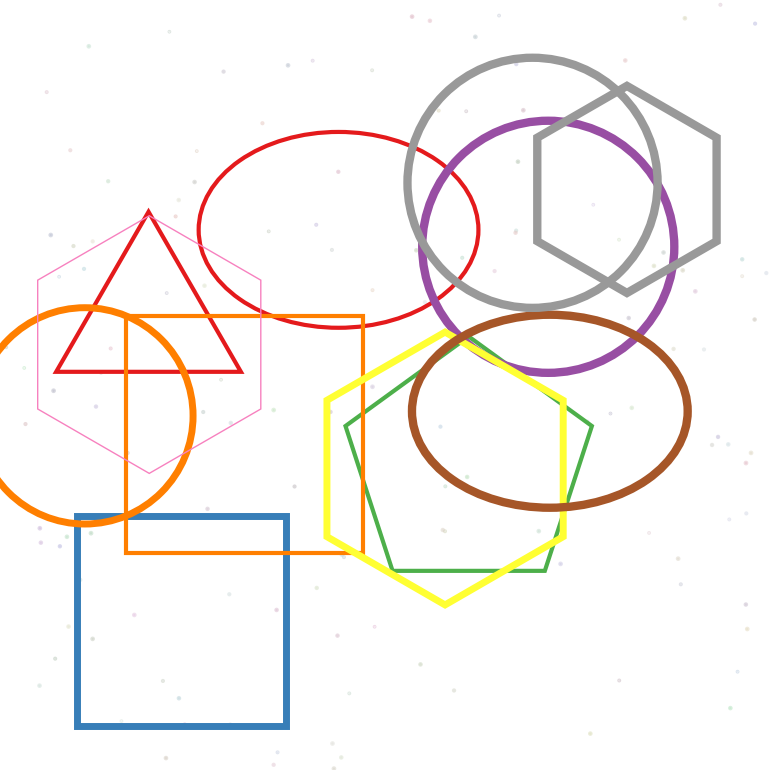[{"shape": "oval", "thickness": 1.5, "radius": 0.91, "center": [0.44, 0.701]}, {"shape": "triangle", "thickness": 1.5, "radius": 0.69, "center": [0.193, 0.586]}, {"shape": "square", "thickness": 2.5, "radius": 0.68, "center": [0.236, 0.193]}, {"shape": "pentagon", "thickness": 1.5, "radius": 0.84, "center": [0.609, 0.395]}, {"shape": "circle", "thickness": 3, "radius": 0.82, "center": [0.712, 0.679]}, {"shape": "square", "thickness": 1.5, "radius": 0.77, "center": [0.318, 0.436]}, {"shape": "circle", "thickness": 2.5, "radius": 0.7, "center": [0.11, 0.46]}, {"shape": "hexagon", "thickness": 2.5, "radius": 0.89, "center": [0.578, 0.392]}, {"shape": "oval", "thickness": 3, "radius": 0.9, "center": [0.714, 0.466]}, {"shape": "hexagon", "thickness": 0.5, "radius": 0.84, "center": [0.194, 0.553]}, {"shape": "circle", "thickness": 3, "radius": 0.81, "center": [0.692, 0.763]}, {"shape": "hexagon", "thickness": 3, "radius": 0.67, "center": [0.814, 0.754]}]